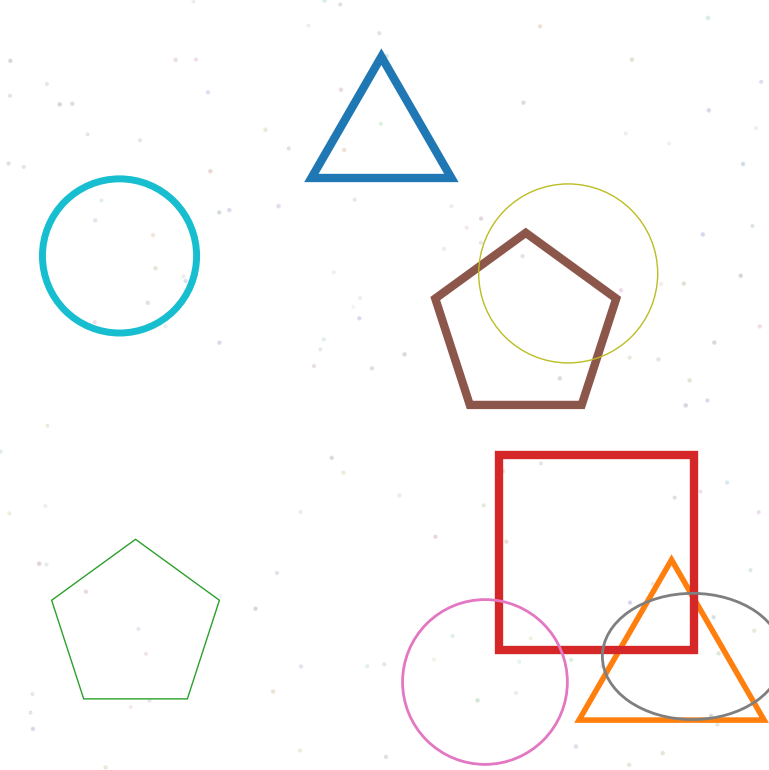[{"shape": "triangle", "thickness": 3, "radius": 0.52, "center": [0.495, 0.821]}, {"shape": "triangle", "thickness": 2, "radius": 0.69, "center": [0.872, 0.134]}, {"shape": "pentagon", "thickness": 0.5, "radius": 0.57, "center": [0.176, 0.185]}, {"shape": "square", "thickness": 3, "radius": 0.63, "center": [0.775, 0.283]}, {"shape": "pentagon", "thickness": 3, "radius": 0.62, "center": [0.683, 0.574]}, {"shape": "circle", "thickness": 1, "radius": 0.54, "center": [0.63, 0.114]}, {"shape": "oval", "thickness": 1, "radius": 0.59, "center": [0.899, 0.147]}, {"shape": "circle", "thickness": 0.5, "radius": 0.58, "center": [0.738, 0.645]}, {"shape": "circle", "thickness": 2.5, "radius": 0.5, "center": [0.155, 0.668]}]